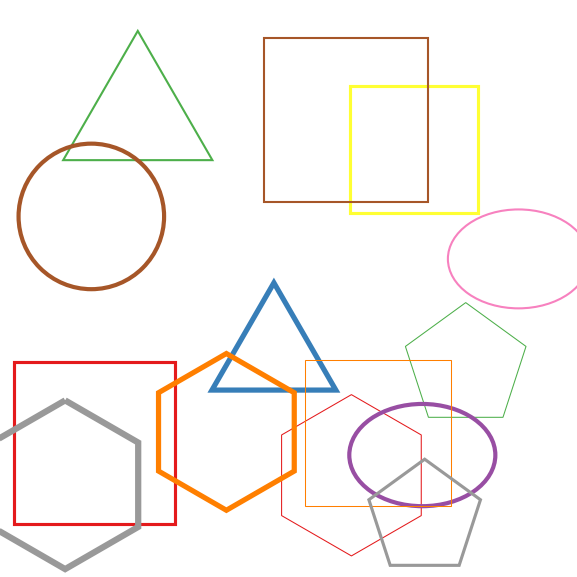[{"shape": "hexagon", "thickness": 0.5, "radius": 0.7, "center": [0.609, 0.176]}, {"shape": "square", "thickness": 1.5, "radius": 0.7, "center": [0.164, 0.232]}, {"shape": "triangle", "thickness": 2.5, "radius": 0.62, "center": [0.474, 0.386]}, {"shape": "triangle", "thickness": 1, "radius": 0.75, "center": [0.239, 0.796]}, {"shape": "pentagon", "thickness": 0.5, "radius": 0.55, "center": [0.806, 0.365]}, {"shape": "oval", "thickness": 2, "radius": 0.63, "center": [0.731, 0.211]}, {"shape": "hexagon", "thickness": 2.5, "radius": 0.68, "center": [0.392, 0.251]}, {"shape": "square", "thickness": 0.5, "radius": 0.63, "center": [0.654, 0.249]}, {"shape": "square", "thickness": 1.5, "radius": 0.55, "center": [0.717, 0.74]}, {"shape": "circle", "thickness": 2, "radius": 0.63, "center": [0.158, 0.624]}, {"shape": "square", "thickness": 1, "radius": 0.71, "center": [0.599, 0.791]}, {"shape": "oval", "thickness": 1, "radius": 0.61, "center": [0.898, 0.551]}, {"shape": "hexagon", "thickness": 3, "radius": 0.73, "center": [0.113, 0.16]}, {"shape": "pentagon", "thickness": 1.5, "radius": 0.51, "center": [0.735, 0.102]}]